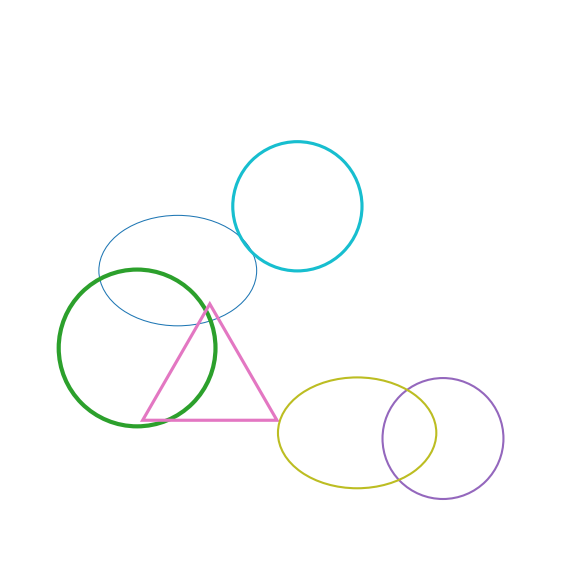[{"shape": "oval", "thickness": 0.5, "radius": 0.68, "center": [0.308, 0.531]}, {"shape": "circle", "thickness": 2, "radius": 0.68, "center": [0.237, 0.397]}, {"shape": "circle", "thickness": 1, "radius": 0.52, "center": [0.767, 0.24]}, {"shape": "triangle", "thickness": 1.5, "radius": 0.67, "center": [0.363, 0.339]}, {"shape": "oval", "thickness": 1, "radius": 0.69, "center": [0.618, 0.25]}, {"shape": "circle", "thickness": 1.5, "radius": 0.56, "center": [0.515, 0.642]}]